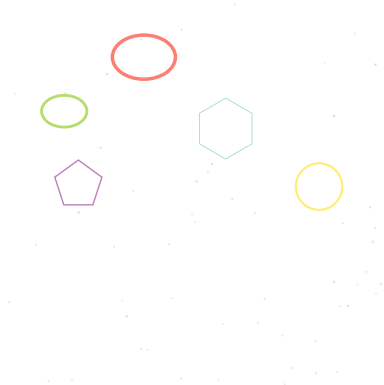[{"shape": "hexagon", "thickness": 0.5, "radius": 0.4, "center": [0.586, 0.666]}, {"shape": "oval", "thickness": 2.5, "radius": 0.41, "center": [0.374, 0.852]}, {"shape": "oval", "thickness": 2, "radius": 0.29, "center": [0.167, 0.711]}, {"shape": "pentagon", "thickness": 1, "radius": 0.32, "center": [0.203, 0.52]}, {"shape": "circle", "thickness": 1.5, "radius": 0.3, "center": [0.829, 0.515]}]